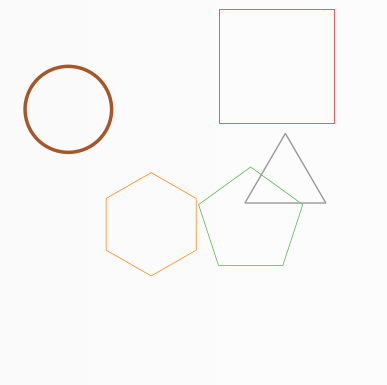[{"shape": "square", "thickness": 0.5, "radius": 0.74, "center": [0.714, 0.829]}, {"shape": "pentagon", "thickness": 0.5, "radius": 0.71, "center": [0.647, 0.425]}, {"shape": "hexagon", "thickness": 0.5, "radius": 0.67, "center": [0.39, 0.417]}, {"shape": "circle", "thickness": 2.5, "radius": 0.56, "center": [0.176, 0.716]}, {"shape": "triangle", "thickness": 1, "radius": 0.6, "center": [0.736, 0.533]}]